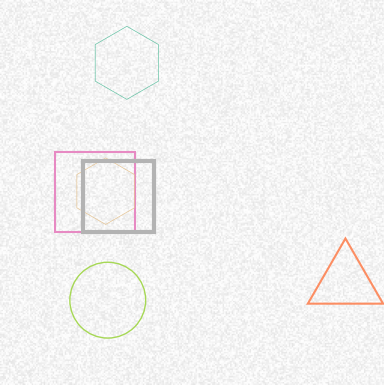[{"shape": "hexagon", "thickness": 0.5, "radius": 0.47, "center": [0.329, 0.837]}, {"shape": "triangle", "thickness": 1.5, "radius": 0.56, "center": [0.897, 0.268]}, {"shape": "square", "thickness": 1.5, "radius": 0.52, "center": [0.247, 0.501]}, {"shape": "circle", "thickness": 1, "radius": 0.49, "center": [0.28, 0.22]}, {"shape": "hexagon", "thickness": 0.5, "radius": 0.43, "center": [0.274, 0.503]}, {"shape": "square", "thickness": 3, "radius": 0.46, "center": [0.309, 0.489]}]